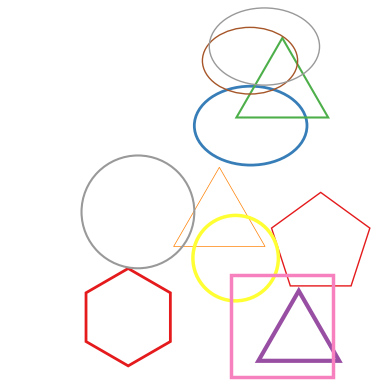[{"shape": "pentagon", "thickness": 1, "radius": 0.67, "center": [0.833, 0.366]}, {"shape": "hexagon", "thickness": 2, "radius": 0.63, "center": [0.333, 0.176]}, {"shape": "oval", "thickness": 2, "radius": 0.73, "center": [0.651, 0.674]}, {"shape": "triangle", "thickness": 1.5, "radius": 0.69, "center": [0.733, 0.764]}, {"shape": "triangle", "thickness": 3, "radius": 0.61, "center": [0.776, 0.123]}, {"shape": "triangle", "thickness": 0.5, "radius": 0.69, "center": [0.57, 0.428]}, {"shape": "circle", "thickness": 2.5, "radius": 0.55, "center": [0.612, 0.33]}, {"shape": "oval", "thickness": 1, "radius": 0.62, "center": [0.649, 0.842]}, {"shape": "square", "thickness": 2.5, "radius": 0.67, "center": [0.732, 0.153]}, {"shape": "circle", "thickness": 1.5, "radius": 0.73, "center": [0.358, 0.45]}, {"shape": "oval", "thickness": 1, "radius": 0.72, "center": [0.687, 0.879]}]